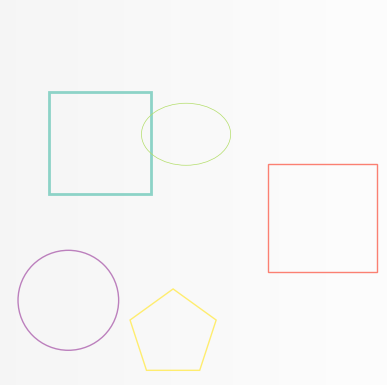[{"shape": "square", "thickness": 2, "radius": 0.66, "center": [0.258, 0.628]}, {"shape": "square", "thickness": 1, "radius": 0.7, "center": [0.832, 0.433]}, {"shape": "oval", "thickness": 0.5, "radius": 0.58, "center": [0.48, 0.651]}, {"shape": "circle", "thickness": 1, "radius": 0.65, "center": [0.176, 0.22]}, {"shape": "pentagon", "thickness": 1, "radius": 0.58, "center": [0.447, 0.133]}]